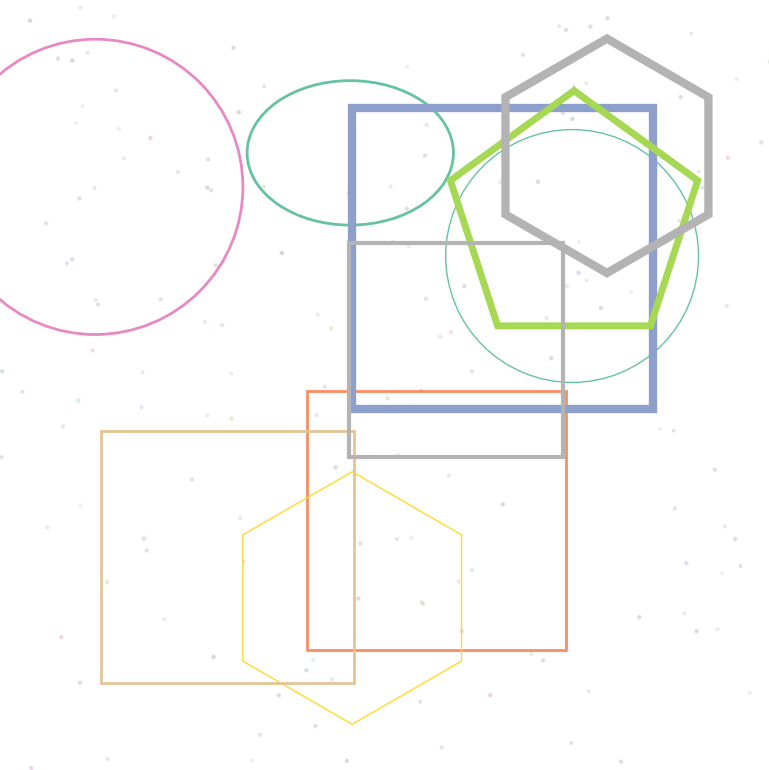[{"shape": "circle", "thickness": 0.5, "radius": 0.82, "center": [0.743, 0.668]}, {"shape": "oval", "thickness": 1, "radius": 0.67, "center": [0.455, 0.801]}, {"shape": "square", "thickness": 1, "radius": 0.84, "center": [0.566, 0.324]}, {"shape": "square", "thickness": 3, "radius": 0.98, "center": [0.652, 0.664]}, {"shape": "circle", "thickness": 1, "radius": 0.96, "center": [0.124, 0.757]}, {"shape": "pentagon", "thickness": 2.5, "radius": 0.84, "center": [0.746, 0.713]}, {"shape": "hexagon", "thickness": 0.5, "radius": 0.82, "center": [0.457, 0.223]}, {"shape": "square", "thickness": 1, "radius": 0.82, "center": [0.295, 0.277]}, {"shape": "hexagon", "thickness": 3, "radius": 0.76, "center": [0.788, 0.798]}, {"shape": "square", "thickness": 1.5, "radius": 0.69, "center": [0.592, 0.545]}]